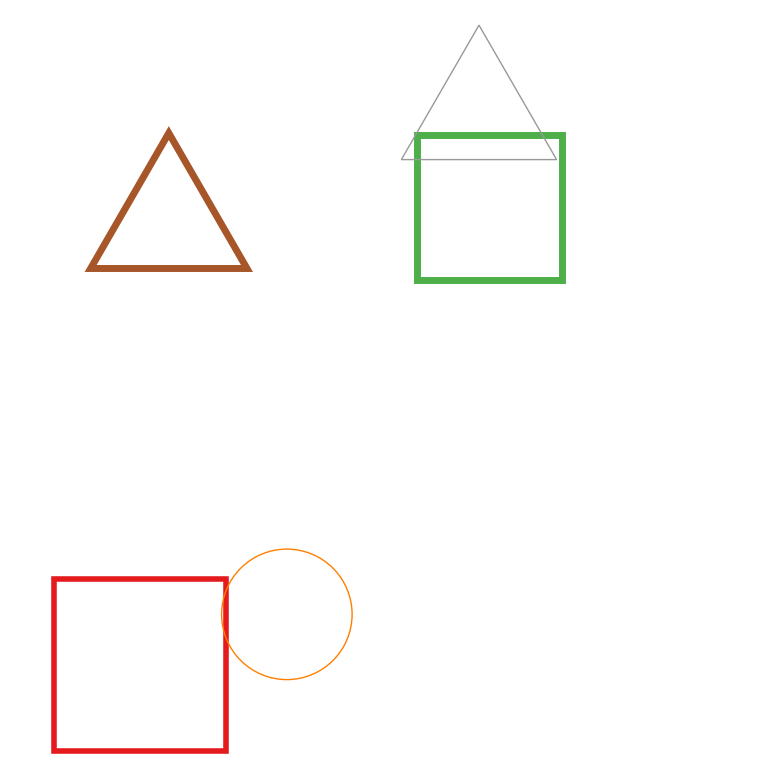[{"shape": "square", "thickness": 2, "radius": 0.56, "center": [0.182, 0.136]}, {"shape": "square", "thickness": 2.5, "radius": 0.47, "center": [0.635, 0.731]}, {"shape": "circle", "thickness": 0.5, "radius": 0.42, "center": [0.373, 0.202]}, {"shape": "triangle", "thickness": 2.5, "radius": 0.59, "center": [0.219, 0.71]}, {"shape": "triangle", "thickness": 0.5, "radius": 0.58, "center": [0.622, 0.851]}]